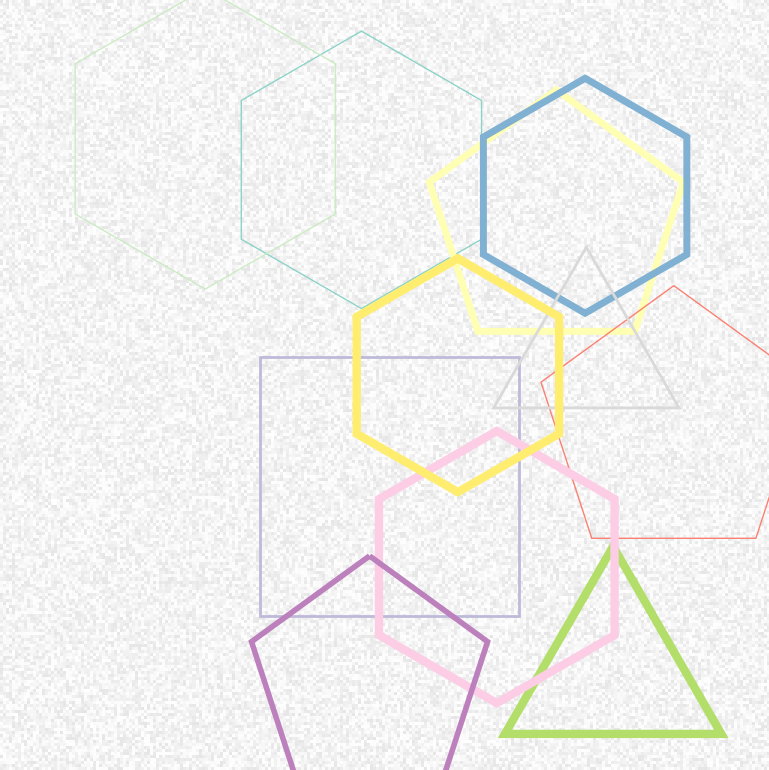[{"shape": "hexagon", "thickness": 0.5, "radius": 0.9, "center": [0.469, 0.779]}, {"shape": "pentagon", "thickness": 2.5, "radius": 0.87, "center": [0.722, 0.71]}, {"shape": "square", "thickness": 1, "radius": 0.84, "center": [0.506, 0.368]}, {"shape": "pentagon", "thickness": 0.5, "radius": 0.91, "center": [0.875, 0.448]}, {"shape": "hexagon", "thickness": 2.5, "radius": 0.76, "center": [0.76, 0.746]}, {"shape": "triangle", "thickness": 3, "radius": 0.81, "center": [0.796, 0.128]}, {"shape": "hexagon", "thickness": 3, "radius": 0.88, "center": [0.645, 0.264]}, {"shape": "triangle", "thickness": 1, "radius": 0.7, "center": [0.761, 0.54]}, {"shape": "pentagon", "thickness": 2, "radius": 0.81, "center": [0.48, 0.117]}, {"shape": "hexagon", "thickness": 0.5, "radius": 0.98, "center": [0.267, 0.82]}, {"shape": "hexagon", "thickness": 3, "radius": 0.76, "center": [0.595, 0.513]}]